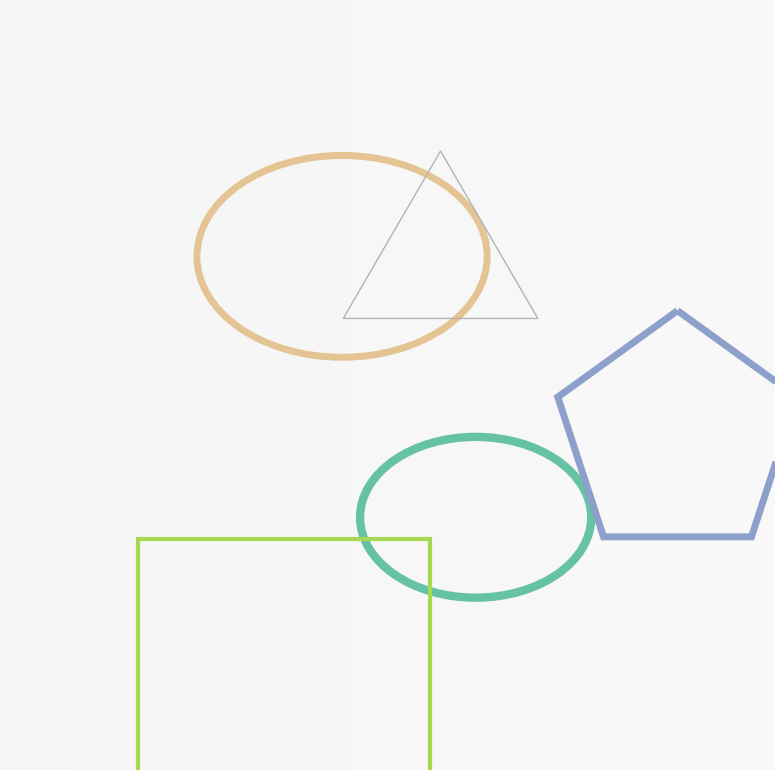[{"shape": "oval", "thickness": 3, "radius": 0.75, "center": [0.614, 0.328]}, {"shape": "pentagon", "thickness": 2.5, "radius": 0.81, "center": [0.874, 0.434]}, {"shape": "square", "thickness": 1.5, "radius": 0.94, "center": [0.366, 0.111]}, {"shape": "oval", "thickness": 2.5, "radius": 0.94, "center": [0.441, 0.667]}, {"shape": "triangle", "thickness": 0.5, "radius": 0.72, "center": [0.568, 0.659]}]